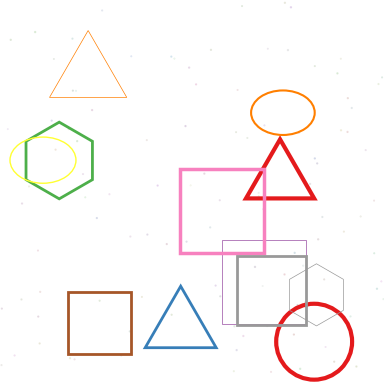[{"shape": "triangle", "thickness": 3, "radius": 0.51, "center": [0.727, 0.536]}, {"shape": "circle", "thickness": 3, "radius": 0.49, "center": [0.816, 0.112]}, {"shape": "triangle", "thickness": 2, "radius": 0.53, "center": [0.469, 0.15]}, {"shape": "hexagon", "thickness": 2, "radius": 0.5, "center": [0.154, 0.583]}, {"shape": "square", "thickness": 0.5, "radius": 0.54, "center": [0.685, 0.267]}, {"shape": "oval", "thickness": 1.5, "radius": 0.41, "center": [0.735, 0.707]}, {"shape": "triangle", "thickness": 0.5, "radius": 0.58, "center": [0.229, 0.805]}, {"shape": "oval", "thickness": 1, "radius": 0.43, "center": [0.112, 0.584]}, {"shape": "square", "thickness": 2, "radius": 0.41, "center": [0.259, 0.161]}, {"shape": "square", "thickness": 2.5, "radius": 0.55, "center": [0.577, 0.452]}, {"shape": "hexagon", "thickness": 0.5, "radius": 0.4, "center": [0.822, 0.234]}, {"shape": "square", "thickness": 2, "radius": 0.45, "center": [0.705, 0.245]}]